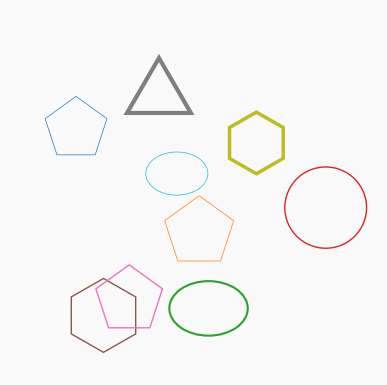[{"shape": "pentagon", "thickness": 0.5, "radius": 0.42, "center": [0.196, 0.666]}, {"shape": "pentagon", "thickness": 0.5, "radius": 0.47, "center": [0.514, 0.398]}, {"shape": "oval", "thickness": 1.5, "radius": 0.51, "center": [0.538, 0.199]}, {"shape": "circle", "thickness": 1, "radius": 0.53, "center": [0.841, 0.461]}, {"shape": "hexagon", "thickness": 1, "radius": 0.48, "center": [0.267, 0.181]}, {"shape": "pentagon", "thickness": 1, "radius": 0.45, "center": [0.333, 0.222]}, {"shape": "triangle", "thickness": 3, "radius": 0.48, "center": [0.41, 0.754]}, {"shape": "hexagon", "thickness": 2.5, "radius": 0.4, "center": [0.662, 0.629]}, {"shape": "oval", "thickness": 0.5, "radius": 0.4, "center": [0.456, 0.549]}]